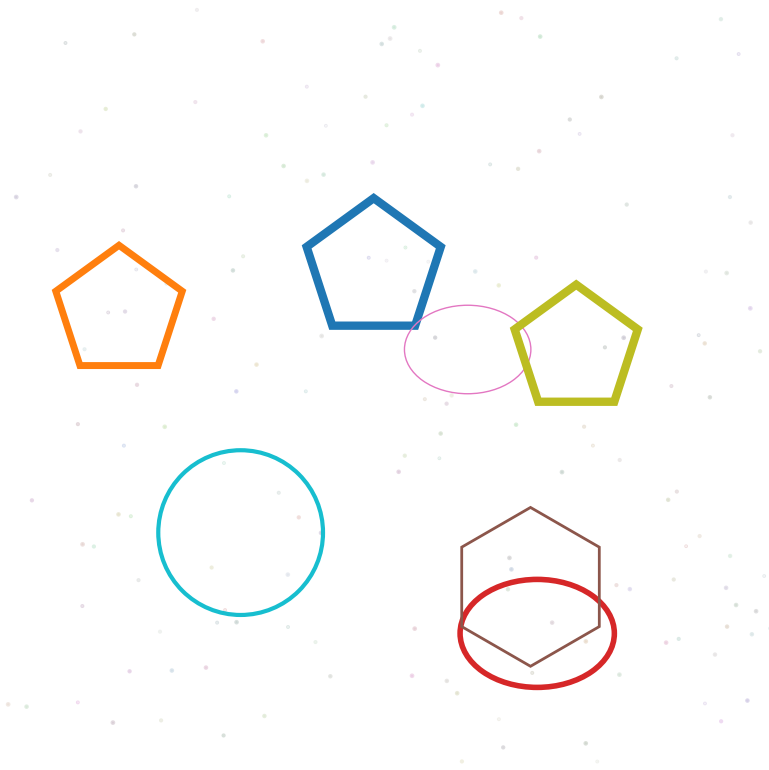[{"shape": "pentagon", "thickness": 3, "radius": 0.46, "center": [0.485, 0.651]}, {"shape": "pentagon", "thickness": 2.5, "radius": 0.43, "center": [0.155, 0.595]}, {"shape": "oval", "thickness": 2, "radius": 0.5, "center": [0.698, 0.177]}, {"shape": "hexagon", "thickness": 1, "radius": 0.52, "center": [0.689, 0.238]}, {"shape": "oval", "thickness": 0.5, "radius": 0.41, "center": [0.607, 0.546]}, {"shape": "pentagon", "thickness": 3, "radius": 0.42, "center": [0.748, 0.546]}, {"shape": "circle", "thickness": 1.5, "radius": 0.53, "center": [0.313, 0.308]}]